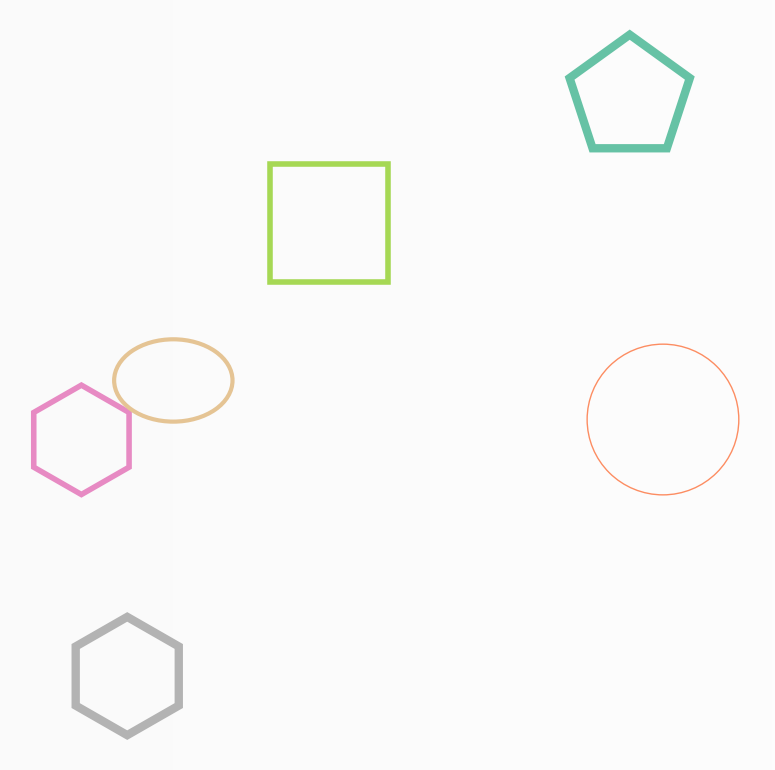[{"shape": "pentagon", "thickness": 3, "radius": 0.41, "center": [0.813, 0.873]}, {"shape": "circle", "thickness": 0.5, "radius": 0.49, "center": [0.855, 0.455]}, {"shape": "hexagon", "thickness": 2, "radius": 0.36, "center": [0.105, 0.429]}, {"shape": "square", "thickness": 2, "radius": 0.38, "center": [0.424, 0.71]}, {"shape": "oval", "thickness": 1.5, "radius": 0.38, "center": [0.224, 0.506]}, {"shape": "hexagon", "thickness": 3, "radius": 0.38, "center": [0.164, 0.122]}]